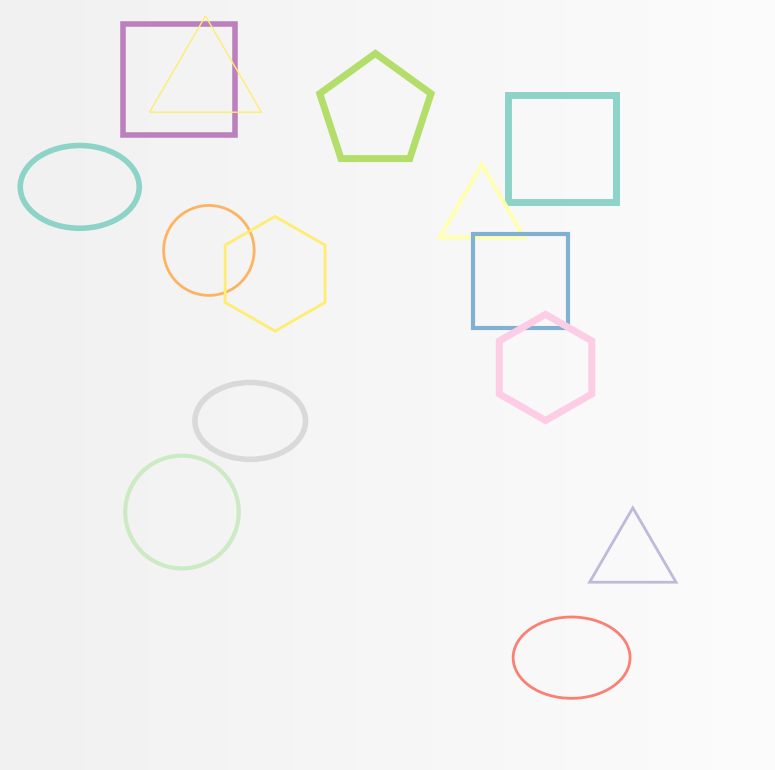[{"shape": "oval", "thickness": 2, "radius": 0.38, "center": [0.103, 0.757]}, {"shape": "square", "thickness": 2.5, "radius": 0.35, "center": [0.725, 0.807]}, {"shape": "triangle", "thickness": 1.5, "radius": 0.32, "center": [0.622, 0.723]}, {"shape": "triangle", "thickness": 1, "radius": 0.32, "center": [0.817, 0.276]}, {"shape": "oval", "thickness": 1, "radius": 0.38, "center": [0.738, 0.146]}, {"shape": "square", "thickness": 1.5, "radius": 0.3, "center": [0.672, 0.636]}, {"shape": "circle", "thickness": 1, "radius": 0.29, "center": [0.27, 0.675]}, {"shape": "pentagon", "thickness": 2.5, "radius": 0.38, "center": [0.484, 0.855]}, {"shape": "hexagon", "thickness": 2.5, "radius": 0.34, "center": [0.704, 0.523]}, {"shape": "oval", "thickness": 2, "radius": 0.36, "center": [0.323, 0.453]}, {"shape": "square", "thickness": 2, "radius": 0.36, "center": [0.231, 0.897]}, {"shape": "circle", "thickness": 1.5, "radius": 0.37, "center": [0.235, 0.335]}, {"shape": "hexagon", "thickness": 1, "radius": 0.37, "center": [0.355, 0.644]}, {"shape": "triangle", "thickness": 0.5, "radius": 0.42, "center": [0.265, 0.896]}]